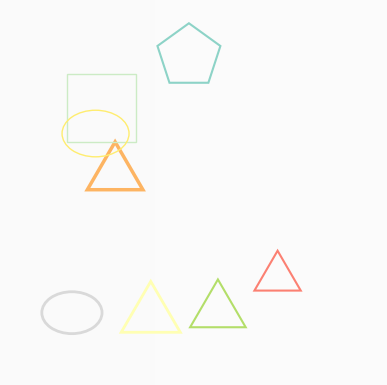[{"shape": "pentagon", "thickness": 1.5, "radius": 0.43, "center": [0.488, 0.854]}, {"shape": "triangle", "thickness": 2, "radius": 0.44, "center": [0.389, 0.181]}, {"shape": "triangle", "thickness": 1.5, "radius": 0.34, "center": [0.716, 0.28]}, {"shape": "triangle", "thickness": 2.5, "radius": 0.41, "center": [0.297, 0.549]}, {"shape": "triangle", "thickness": 1.5, "radius": 0.41, "center": [0.562, 0.191]}, {"shape": "oval", "thickness": 2, "radius": 0.39, "center": [0.186, 0.188]}, {"shape": "square", "thickness": 1, "radius": 0.45, "center": [0.261, 0.72]}, {"shape": "oval", "thickness": 1, "radius": 0.43, "center": [0.247, 0.653]}]